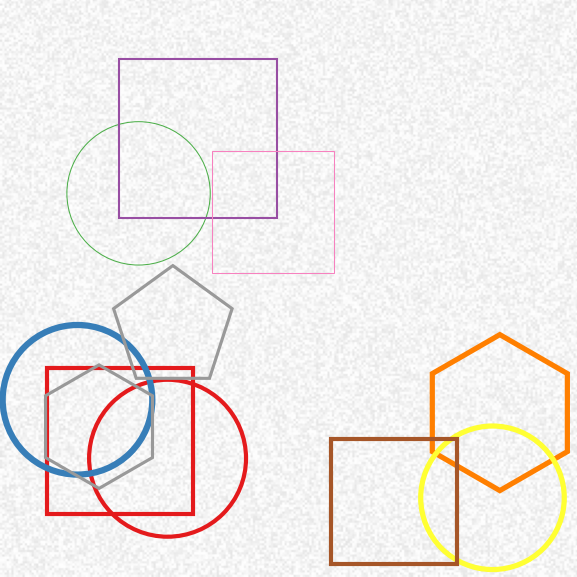[{"shape": "square", "thickness": 2, "radius": 0.63, "center": [0.208, 0.235]}, {"shape": "circle", "thickness": 2, "radius": 0.68, "center": [0.29, 0.206]}, {"shape": "circle", "thickness": 3, "radius": 0.65, "center": [0.134, 0.307]}, {"shape": "circle", "thickness": 0.5, "radius": 0.62, "center": [0.24, 0.664]}, {"shape": "square", "thickness": 1, "radius": 0.69, "center": [0.343, 0.759]}, {"shape": "hexagon", "thickness": 2.5, "radius": 0.68, "center": [0.866, 0.285]}, {"shape": "circle", "thickness": 2.5, "radius": 0.62, "center": [0.853, 0.137]}, {"shape": "square", "thickness": 2, "radius": 0.54, "center": [0.682, 0.131]}, {"shape": "square", "thickness": 0.5, "radius": 0.53, "center": [0.473, 0.631]}, {"shape": "pentagon", "thickness": 1.5, "radius": 0.54, "center": [0.299, 0.431]}, {"shape": "hexagon", "thickness": 1.5, "radius": 0.53, "center": [0.171, 0.26]}]